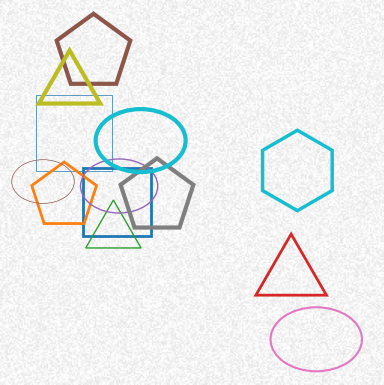[{"shape": "square", "thickness": 2, "radius": 0.44, "center": [0.305, 0.475]}, {"shape": "square", "thickness": 0.5, "radius": 0.5, "center": [0.192, 0.654]}, {"shape": "pentagon", "thickness": 2, "radius": 0.44, "center": [0.167, 0.491]}, {"shape": "triangle", "thickness": 1, "radius": 0.41, "center": [0.294, 0.397]}, {"shape": "triangle", "thickness": 2, "radius": 0.53, "center": [0.756, 0.286]}, {"shape": "oval", "thickness": 1, "radius": 0.5, "center": [0.309, 0.517]}, {"shape": "oval", "thickness": 0.5, "radius": 0.41, "center": [0.112, 0.528]}, {"shape": "pentagon", "thickness": 3, "radius": 0.5, "center": [0.243, 0.864]}, {"shape": "oval", "thickness": 1.5, "radius": 0.59, "center": [0.821, 0.119]}, {"shape": "pentagon", "thickness": 3, "radius": 0.5, "center": [0.408, 0.489]}, {"shape": "triangle", "thickness": 3, "radius": 0.46, "center": [0.181, 0.777]}, {"shape": "oval", "thickness": 3, "radius": 0.58, "center": [0.365, 0.635]}, {"shape": "hexagon", "thickness": 2.5, "radius": 0.52, "center": [0.772, 0.557]}]